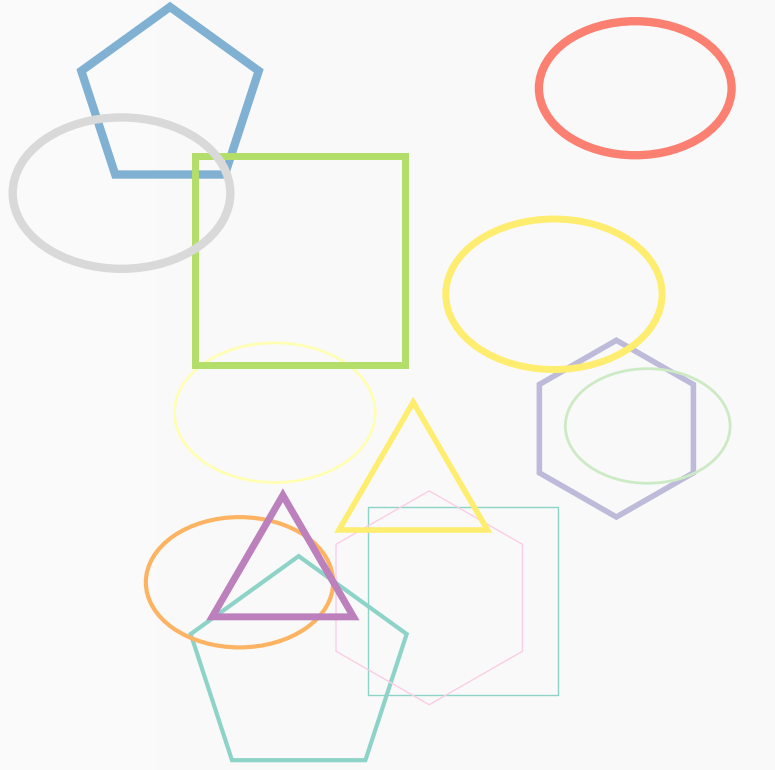[{"shape": "square", "thickness": 0.5, "radius": 0.61, "center": [0.597, 0.219]}, {"shape": "pentagon", "thickness": 1.5, "radius": 0.73, "center": [0.385, 0.131]}, {"shape": "oval", "thickness": 1, "radius": 0.65, "center": [0.355, 0.464]}, {"shape": "hexagon", "thickness": 2, "radius": 0.57, "center": [0.795, 0.443]}, {"shape": "oval", "thickness": 3, "radius": 0.62, "center": [0.82, 0.885]}, {"shape": "pentagon", "thickness": 3, "radius": 0.6, "center": [0.219, 0.871]}, {"shape": "oval", "thickness": 1.5, "radius": 0.6, "center": [0.309, 0.244]}, {"shape": "square", "thickness": 2.5, "radius": 0.68, "center": [0.387, 0.661]}, {"shape": "hexagon", "thickness": 0.5, "radius": 0.69, "center": [0.554, 0.224]}, {"shape": "oval", "thickness": 3, "radius": 0.7, "center": [0.157, 0.749]}, {"shape": "triangle", "thickness": 2.5, "radius": 0.53, "center": [0.365, 0.252]}, {"shape": "oval", "thickness": 1, "radius": 0.53, "center": [0.836, 0.447]}, {"shape": "oval", "thickness": 2.5, "radius": 0.7, "center": [0.715, 0.618]}, {"shape": "triangle", "thickness": 2, "radius": 0.55, "center": [0.533, 0.367]}]